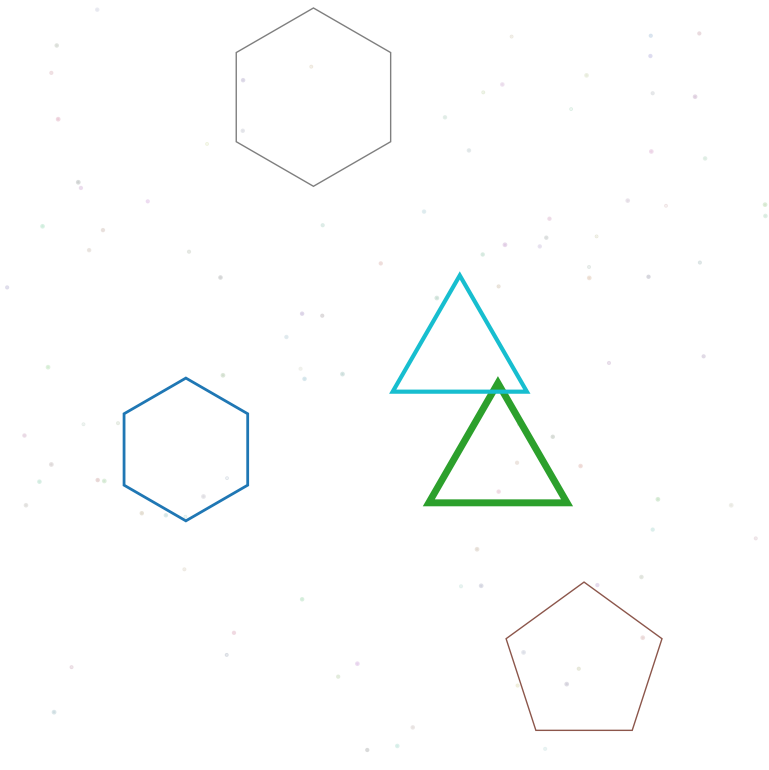[{"shape": "hexagon", "thickness": 1, "radius": 0.46, "center": [0.241, 0.416]}, {"shape": "triangle", "thickness": 2.5, "radius": 0.52, "center": [0.647, 0.399]}, {"shape": "pentagon", "thickness": 0.5, "radius": 0.53, "center": [0.758, 0.138]}, {"shape": "hexagon", "thickness": 0.5, "radius": 0.58, "center": [0.407, 0.874]}, {"shape": "triangle", "thickness": 1.5, "radius": 0.5, "center": [0.597, 0.542]}]